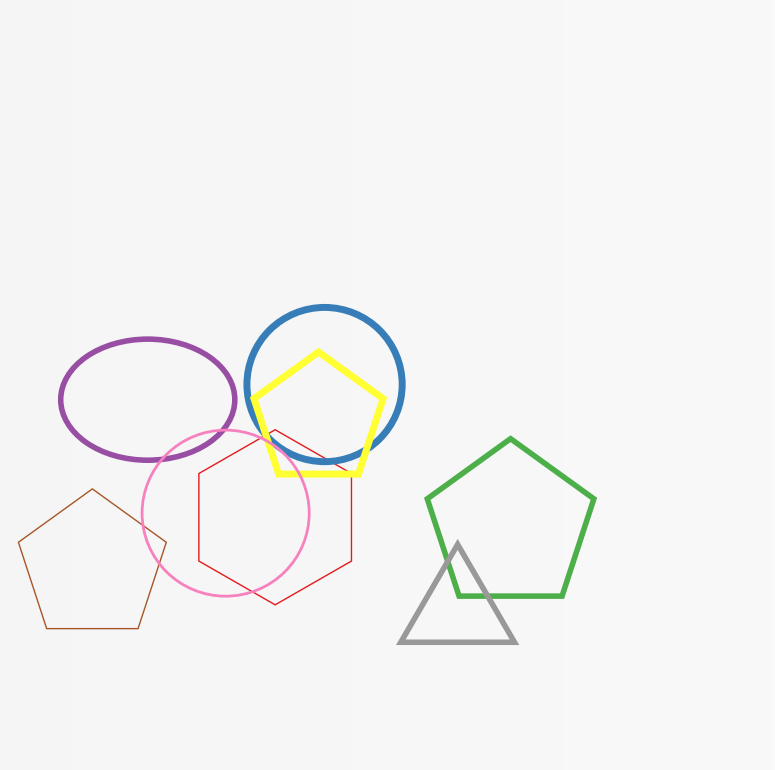[{"shape": "hexagon", "thickness": 0.5, "radius": 0.57, "center": [0.355, 0.328]}, {"shape": "circle", "thickness": 2.5, "radius": 0.5, "center": [0.419, 0.501]}, {"shape": "pentagon", "thickness": 2, "radius": 0.57, "center": [0.659, 0.317]}, {"shape": "oval", "thickness": 2, "radius": 0.56, "center": [0.191, 0.481]}, {"shape": "pentagon", "thickness": 2.5, "radius": 0.44, "center": [0.411, 0.455]}, {"shape": "pentagon", "thickness": 0.5, "radius": 0.5, "center": [0.119, 0.265]}, {"shape": "circle", "thickness": 1, "radius": 0.54, "center": [0.291, 0.334]}, {"shape": "triangle", "thickness": 2, "radius": 0.42, "center": [0.591, 0.208]}]